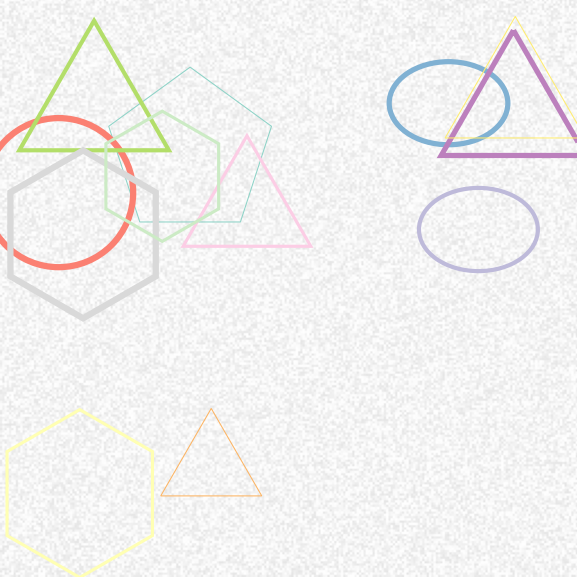[{"shape": "pentagon", "thickness": 0.5, "radius": 0.74, "center": [0.329, 0.735]}, {"shape": "hexagon", "thickness": 1.5, "radius": 0.73, "center": [0.138, 0.144]}, {"shape": "oval", "thickness": 2, "radius": 0.51, "center": [0.828, 0.602]}, {"shape": "circle", "thickness": 3, "radius": 0.65, "center": [0.102, 0.666]}, {"shape": "oval", "thickness": 2.5, "radius": 0.51, "center": [0.777, 0.82]}, {"shape": "triangle", "thickness": 0.5, "radius": 0.5, "center": [0.366, 0.191]}, {"shape": "triangle", "thickness": 2, "radius": 0.75, "center": [0.163, 0.814]}, {"shape": "triangle", "thickness": 1.5, "radius": 0.64, "center": [0.428, 0.636]}, {"shape": "hexagon", "thickness": 3, "radius": 0.73, "center": [0.144, 0.593]}, {"shape": "triangle", "thickness": 2.5, "radius": 0.72, "center": [0.889, 0.802]}, {"shape": "hexagon", "thickness": 1.5, "radius": 0.56, "center": [0.281, 0.694]}, {"shape": "triangle", "thickness": 0.5, "radius": 0.7, "center": [0.892, 0.83]}]